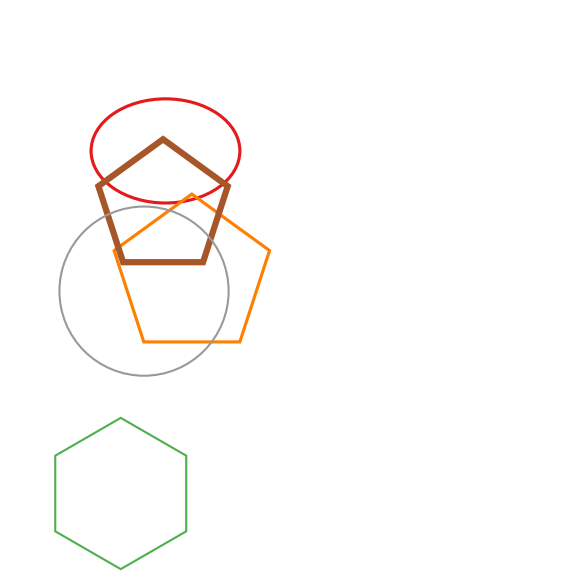[{"shape": "oval", "thickness": 1.5, "radius": 0.64, "center": [0.287, 0.738]}, {"shape": "hexagon", "thickness": 1, "radius": 0.65, "center": [0.209, 0.145]}, {"shape": "pentagon", "thickness": 1.5, "radius": 0.71, "center": [0.332, 0.522]}, {"shape": "pentagon", "thickness": 3, "radius": 0.59, "center": [0.282, 0.64]}, {"shape": "circle", "thickness": 1, "radius": 0.73, "center": [0.249, 0.495]}]